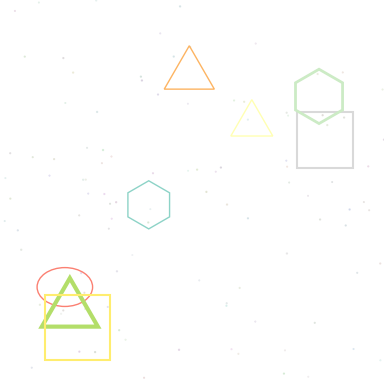[{"shape": "hexagon", "thickness": 1, "radius": 0.31, "center": [0.386, 0.468]}, {"shape": "triangle", "thickness": 1, "radius": 0.31, "center": [0.654, 0.678]}, {"shape": "oval", "thickness": 1, "radius": 0.36, "center": [0.168, 0.254]}, {"shape": "triangle", "thickness": 1, "radius": 0.38, "center": [0.492, 0.806]}, {"shape": "triangle", "thickness": 3, "radius": 0.42, "center": [0.181, 0.194]}, {"shape": "square", "thickness": 1.5, "radius": 0.36, "center": [0.844, 0.635]}, {"shape": "hexagon", "thickness": 2, "radius": 0.35, "center": [0.829, 0.75]}, {"shape": "square", "thickness": 1.5, "radius": 0.42, "center": [0.202, 0.148]}]